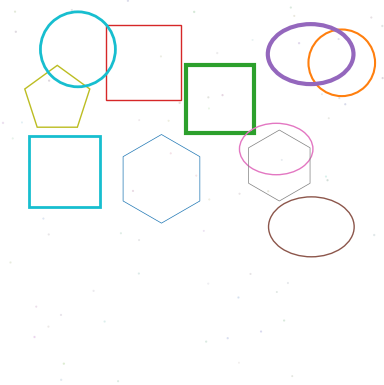[{"shape": "hexagon", "thickness": 0.5, "radius": 0.58, "center": [0.419, 0.536]}, {"shape": "circle", "thickness": 1.5, "radius": 0.43, "center": [0.888, 0.837]}, {"shape": "square", "thickness": 3, "radius": 0.44, "center": [0.571, 0.742]}, {"shape": "square", "thickness": 1, "radius": 0.48, "center": [0.372, 0.838]}, {"shape": "oval", "thickness": 3, "radius": 0.56, "center": [0.807, 0.859]}, {"shape": "oval", "thickness": 1, "radius": 0.56, "center": [0.809, 0.411]}, {"shape": "oval", "thickness": 1, "radius": 0.48, "center": [0.717, 0.613]}, {"shape": "hexagon", "thickness": 0.5, "radius": 0.46, "center": [0.726, 0.57]}, {"shape": "pentagon", "thickness": 1, "radius": 0.44, "center": [0.149, 0.741]}, {"shape": "square", "thickness": 2, "radius": 0.46, "center": [0.167, 0.554]}, {"shape": "circle", "thickness": 2, "radius": 0.49, "center": [0.202, 0.872]}]